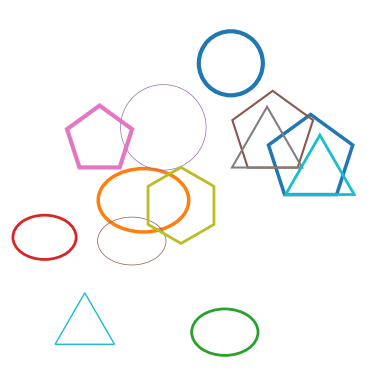[{"shape": "circle", "thickness": 3, "radius": 0.42, "center": [0.6, 0.836]}, {"shape": "pentagon", "thickness": 2.5, "radius": 0.58, "center": [0.807, 0.588]}, {"shape": "oval", "thickness": 2.5, "radius": 0.59, "center": [0.373, 0.48]}, {"shape": "oval", "thickness": 2, "radius": 0.43, "center": [0.584, 0.137]}, {"shape": "oval", "thickness": 2, "radius": 0.41, "center": [0.116, 0.384]}, {"shape": "circle", "thickness": 0.5, "radius": 0.56, "center": [0.424, 0.669]}, {"shape": "oval", "thickness": 0.5, "radius": 0.44, "center": [0.342, 0.374]}, {"shape": "pentagon", "thickness": 1.5, "radius": 0.55, "center": [0.708, 0.654]}, {"shape": "pentagon", "thickness": 3, "radius": 0.44, "center": [0.259, 0.637]}, {"shape": "triangle", "thickness": 1.5, "radius": 0.53, "center": [0.694, 0.617]}, {"shape": "hexagon", "thickness": 2, "radius": 0.49, "center": [0.47, 0.467]}, {"shape": "triangle", "thickness": 2, "radius": 0.51, "center": [0.831, 0.546]}, {"shape": "triangle", "thickness": 1, "radius": 0.45, "center": [0.22, 0.15]}]